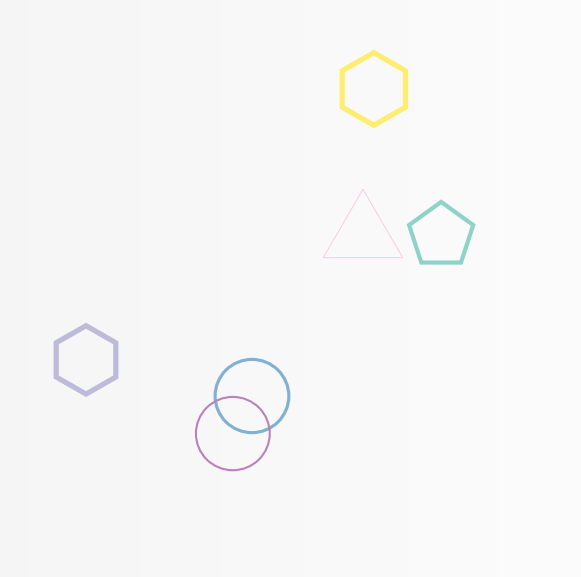[{"shape": "pentagon", "thickness": 2, "radius": 0.29, "center": [0.759, 0.591]}, {"shape": "hexagon", "thickness": 2.5, "radius": 0.3, "center": [0.148, 0.376]}, {"shape": "circle", "thickness": 1.5, "radius": 0.32, "center": [0.434, 0.313]}, {"shape": "triangle", "thickness": 0.5, "radius": 0.39, "center": [0.625, 0.593]}, {"shape": "circle", "thickness": 1, "radius": 0.32, "center": [0.401, 0.248]}, {"shape": "hexagon", "thickness": 2.5, "radius": 0.31, "center": [0.643, 0.845]}]